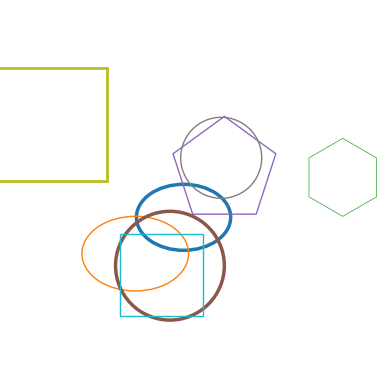[{"shape": "oval", "thickness": 2.5, "radius": 0.61, "center": [0.477, 0.436]}, {"shape": "oval", "thickness": 1, "radius": 0.69, "center": [0.351, 0.341]}, {"shape": "hexagon", "thickness": 0.5, "radius": 0.51, "center": [0.89, 0.539]}, {"shape": "pentagon", "thickness": 1, "radius": 0.7, "center": [0.583, 0.557]}, {"shape": "circle", "thickness": 2.5, "radius": 0.71, "center": [0.441, 0.31]}, {"shape": "circle", "thickness": 1, "radius": 0.53, "center": [0.575, 0.59]}, {"shape": "square", "thickness": 2, "radius": 0.74, "center": [0.13, 0.677]}, {"shape": "square", "thickness": 1, "radius": 0.54, "center": [0.419, 0.286]}]